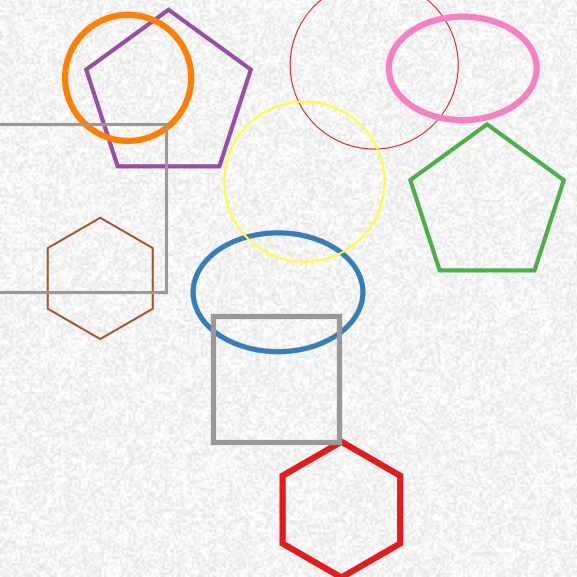[{"shape": "circle", "thickness": 0.5, "radius": 0.73, "center": [0.648, 0.887]}, {"shape": "hexagon", "thickness": 3, "radius": 0.59, "center": [0.591, 0.117]}, {"shape": "oval", "thickness": 2.5, "radius": 0.74, "center": [0.481, 0.493]}, {"shape": "pentagon", "thickness": 2, "radius": 0.7, "center": [0.843, 0.644]}, {"shape": "pentagon", "thickness": 2, "radius": 0.75, "center": [0.292, 0.832]}, {"shape": "circle", "thickness": 3, "radius": 0.55, "center": [0.222, 0.864]}, {"shape": "circle", "thickness": 1, "radius": 0.69, "center": [0.527, 0.684]}, {"shape": "hexagon", "thickness": 1, "radius": 0.52, "center": [0.174, 0.517]}, {"shape": "oval", "thickness": 3, "radius": 0.64, "center": [0.801, 0.881]}, {"shape": "square", "thickness": 1.5, "radius": 0.73, "center": [0.142, 0.639]}, {"shape": "square", "thickness": 2.5, "radius": 0.55, "center": [0.478, 0.342]}]